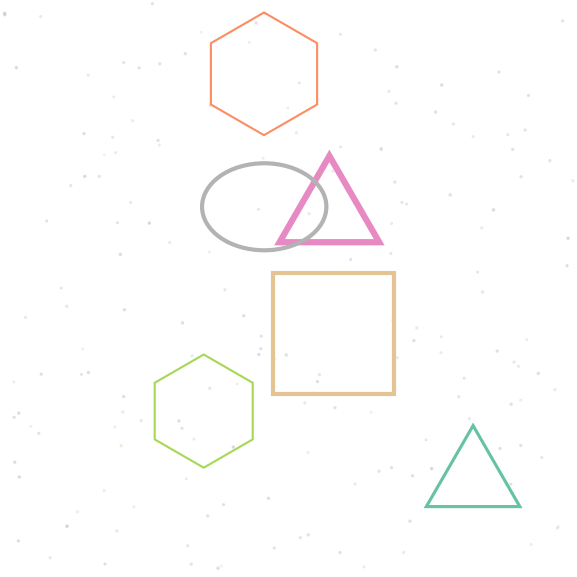[{"shape": "triangle", "thickness": 1.5, "radius": 0.47, "center": [0.819, 0.169]}, {"shape": "hexagon", "thickness": 1, "radius": 0.53, "center": [0.457, 0.871]}, {"shape": "triangle", "thickness": 3, "radius": 0.5, "center": [0.57, 0.63]}, {"shape": "hexagon", "thickness": 1, "radius": 0.49, "center": [0.353, 0.287]}, {"shape": "square", "thickness": 2, "radius": 0.52, "center": [0.577, 0.421]}, {"shape": "oval", "thickness": 2, "radius": 0.54, "center": [0.458, 0.641]}]